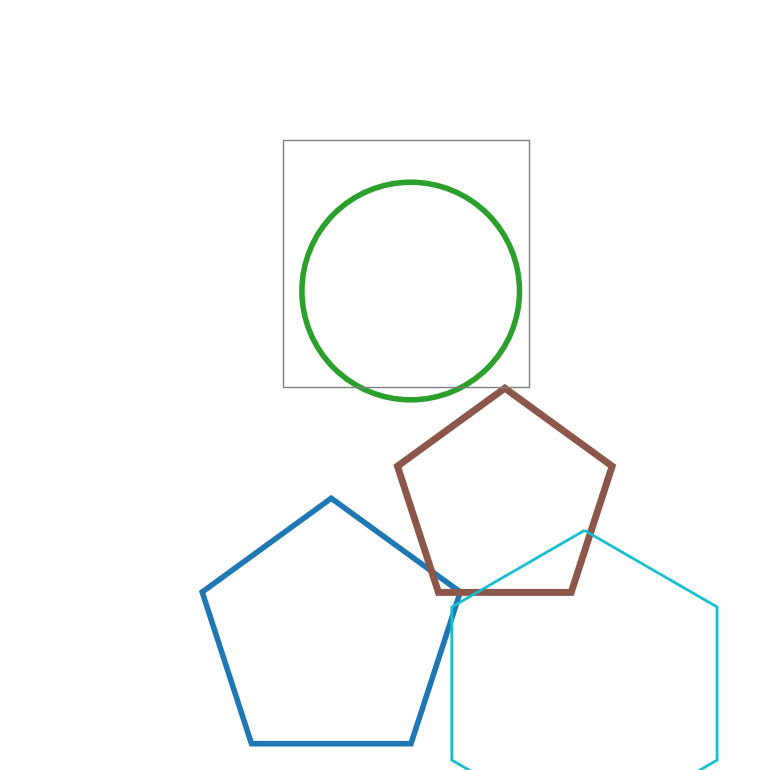[{"shape": "pentagon", "thickness": 2, "radius": 0.88, "center": [0.43, 0.177]}, {"shape": "circle", "thickness": 2, "radius": 0.71, "center": [0.533, 0.622]}, {"shape": "pentagon", "thickness": 2.5, "radius": 0.73, "center": [0.656, 0.349]}, {"shape": "square", "thickness": 0.5, "radius": 0.8, "center": [0.527, 0.658]}, {"shape": "hexagon", "thickness": 1, "radius": 0.99, "center": [0.759, 0.112]}]